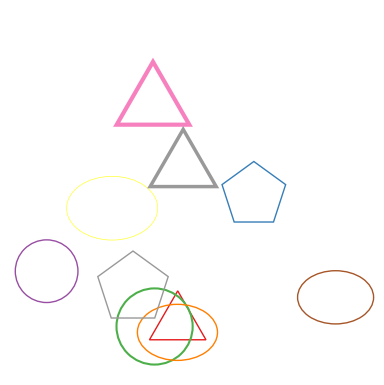[{"shape": "triangle", "thickness": 1, "radius": 0.42, "center": [0.462, 0.16]}, {"shape": "pentagon", "thickness": 1, "radius": 0.43, "center": [0.659, 0.494]}, {"shape": "circle", "thickness": 1.5, "radius": 0.49, "center": [0.402, 0.152]}, {"shape": "circle", "thickness": 1, "radius": 0.41, "center": [0.121, 0.296]}, {"shape": "oval", "thickness": 1, "radius": 0.52, "center": [0.461, 0.137]}, {"shape": "oval", "thickness": 0.5, "radius": 0.59, "center": [0.291, 0.459]}, {"shape": "oval", "thickness": 1, "radius": 0.49, "center": [0.872, 0.228]}, {"shape": "triangle", "thickness": 3, "radius": 0.54, "center": [0.397, 0.731]}, {"shape": "pentagon", "thickness": 1, "radius": 0.48, "center": [0.345, 0.252]}, {"shape": "triangle", "thickness": 2.5, "radius": 0.5, "center": [0.476, 0.565]}]